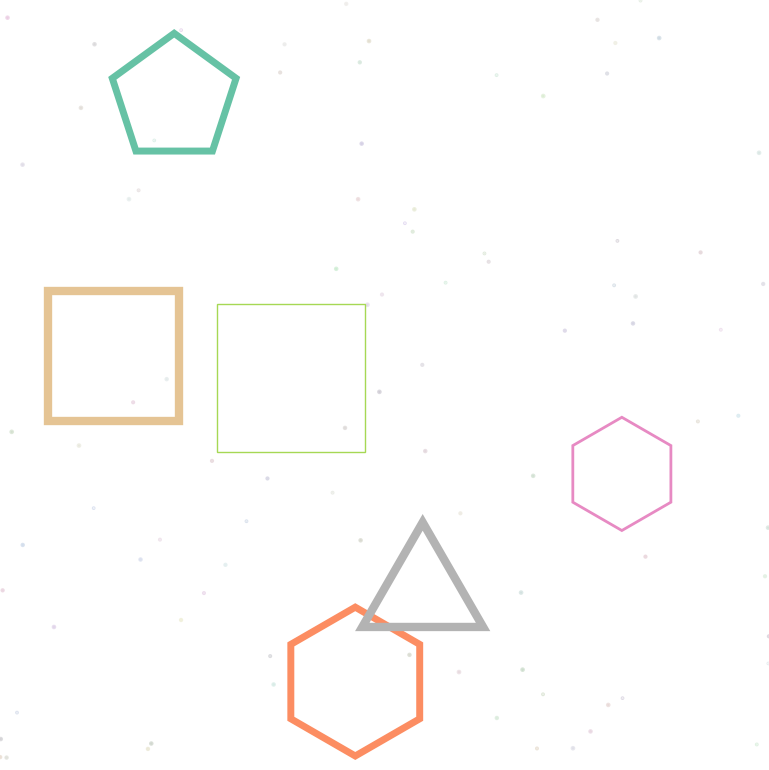[{"shape": "pentagon", "thickness": 2.5, "radius": 0.42, "center": [0.226, 0.872]}, {"shape": "hexagon", "thickness": 2.5, "radius": 0.48, "center": [0.461, 0.115]}, {"shape": "hexagon", "thickness": 1, "radius": 0.37, "center": [0.808, 0.385]}, {"shape": "square", "thickness": 0.5, "radius": 0.48, "center": [0.378, 0.509]}, {"shape": "square", "thickness": 3, "radius": 0.42, "center": [0.148, 0.538]}, {"shape": "triangle", "thickness": 3, "radius": 0.45, "center": [0.549, 0.231]}]